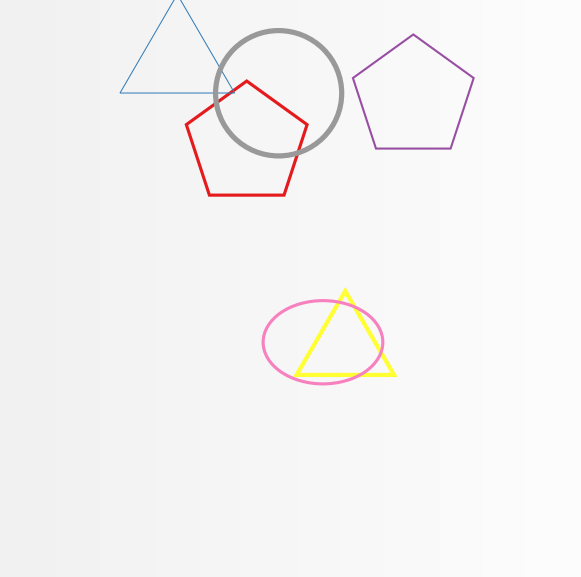[{"shape": "pentagon", "thickness": 1.5, "radius": 0.55, "center": [0.424, 0.75]}, {"shape": "triangle", "thickness": 0.5, "radius": 0.57, "center": [0.305, 0.895]}, {"shape": "pentagon", "thickness": 1, "radius": 0.55, "center": [0.711, 0.83]}, {"shape": "triangle", "thickness": 2, "radius": 0.48, "center": [0.594, 0.398]}, {"shape": "oval", "thickness": 1.5, "radius": 0.51, "center": [0.556, 0.406]}, {"shape": "circle", "thickness": 2.5, "radius": 0.54, "center": [0.479, 0.838]}]